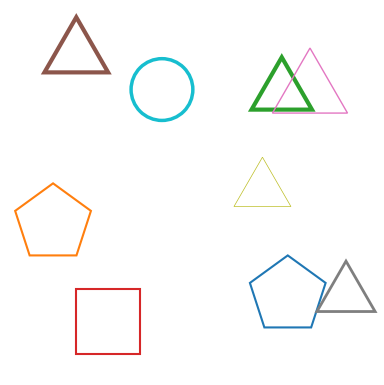[{"shape": "pentagon", "thickness": 1.5, "radius": 0.52, "center": [0.747, 0.233]}, {"shape": "pentagon", "thickness": 1.5, "radius": 0.52, "center": [0.138, 0.42]}, {"shape": "triangle", "thickness": 3, "radius": 0.45, "center": [0.732, 0.761]}, {"shape": "square", "thickness": 1.5, "radius": 0.42, "center": [0.28, 0.165]}, {"shape": "triangle", "thickness": 3, "radius": 0.48, "center": [0.198, 0.86]}, {"shape": "triangle", "thickness": 1, "radius": 0.56, "center": [0.805, 0.763]}, {"shape": "triangle", "thickness": 2, "radius": 0.44, "center": [0.899, 0.234]}, {"shape": "triangle", "thickness": 0.5, "radius": 0.43, "center": [0.682, 0.506]}, {"shape": "circle", "thickness": 2.5, "radius": 0.4, "center": [0.421, 0.767]}]